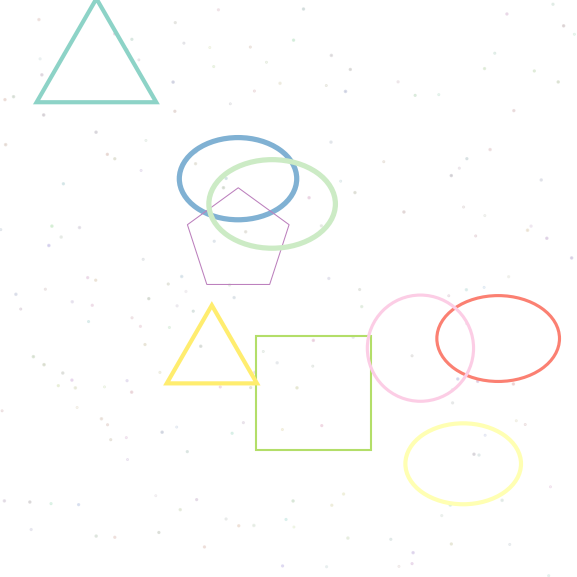[{"shape": "triangle", "thickness": 2, "radius": 0.6, "center": [0.167, 0.882]}, {"shape": "oval", "thickness": 2, "radius": 0.5, "center": [0.802, 0.196]}, {"shape": "oval", "thickness": 1.5, "radius": 0.53, "center": [0.863, 0.413]}, {"shape": "oval", "thickness": 2.5, "radius": 0.51, "center": [0.412, 0.69]}, {"shape": "square", "thickness": 1, "radius": 0.5, "center": [0.543, 0.318]}, {"shape": "circle", "thickness": 1.5, "radius": 0.46, "center": [0.728, 0.396]}, {"shape": "pentagon", "thickness": 0.5, "radius": 0.46, "center": [0.413, 0.581]}, {"shape": "oval", "thickness": 2.5, "radius": 0.55, "center": [0.471, 0.646]}, {"shape": "triangle", "thickness": 2, "radius": 0.45, "center": [0.367, 0.38]}]